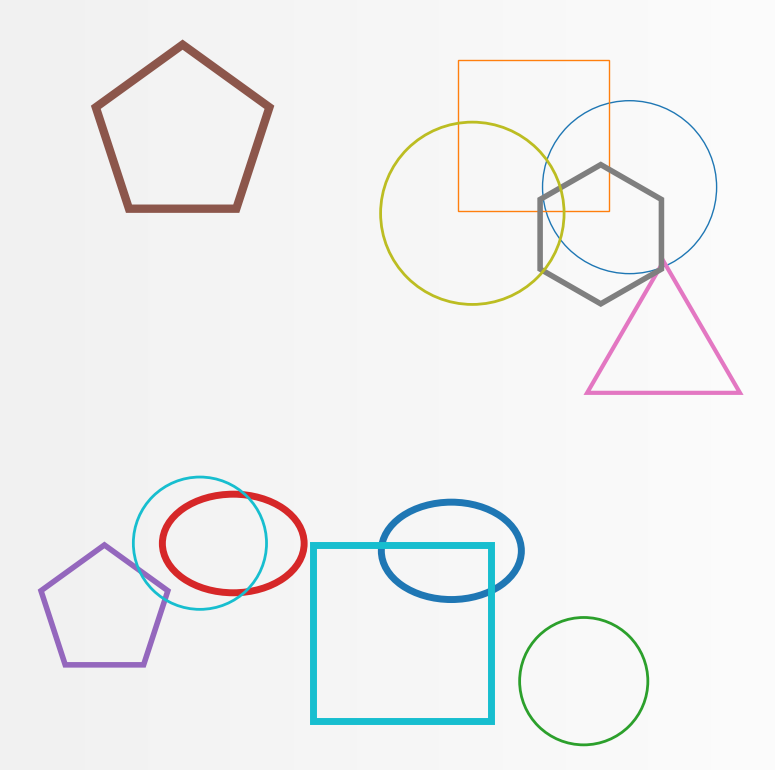[{"shape": "circle", "thickness": 0.5, "radius": 0.56, "center": [0.812, 0.757]}, {"shape": "oval", "thickness": 2.5, "radius": 0.45, "center": [0.582, 0.285]}, {"shape": "square", "thickness": 0.5, "radius": 0.49, "center": [0.688, 0.824]}, {"shape": "circle", "thickness": 1, "radius": 0.41, "center": [0.753, 0.115]}, {"shape": "oval", "thickness": 2.5, "radius": 0.46, "center": [0.301, 0.294]}, {"shape": "pentagon", "thickness": 2, "radius": 0.43, "center": [0.135, 0.206]}, {"shape": "pentagon", "thickness": 3, "radius": 0.59, "center": [0.236, 0.824]}, {"shape": "triangle", "thickness": 1.5, "radius": 0.57, "center": [0.856, 0.547]}, {"shape": "hexagon", "thickness": 2, "radius": 0.45, "center": [0.775, 0.696]}, {"shape": "circle", "thickness": 1, "radius": 0.59, "center": [0.609, 0.723]}, {"shape": "circle", "thickness": 1, "radius": 0.43, "center": [0.258, 0.295]}, {"shape": "square", "thickness": 2.5, "radius": 0.57, "center": [0.518, 0.178]}]